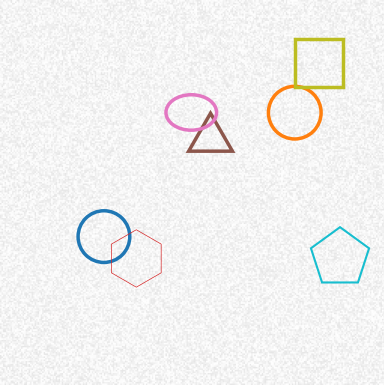[{"shape": "circle", "thickness": 2.5, "radius": 0.34, "center": [0.27, 0.385]}, {"shape": "circle", "thickness": 2.5, "radius": 0.34, "center": [0.766, 0.707]}, {"shape": "hexagon", "thickness": 0.5, "radius": 0.37, "center": [0.354, 0.329]}, {"shape": "triangle", "thickness": 2.5, "radius": 0.33, "center": [0.547, 0.64]}, {"shape": "oval", "thickness": 2.5, "radius": 0.33, "center": [0.497, 0.708]}, {"shape": "square", "thickness": 2.5, "radius": 0.31, "center": [0.829, 0.836]}, {"shape": "pentagon", "thickness": 1.5, "radius": 0.4, "center": [0.883, 0.331]}]